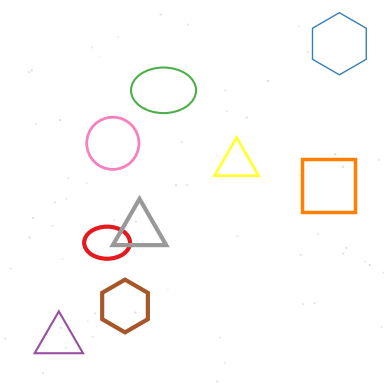[{"shape": "oval", "thickness": 3, "radius": 0.3, "center": [0.278, 0.37]}, {"shape": "hexagon", "thickness": 1, "radius": 0.4, "center": [0.882, 0.886]}, {"shape": "oval", "thickness": 1.5, "radius": 0.42, "center": [0.425, 0.765]}, {"shape": "triangle", "thickness": 1.5, "radius": 0.36, "center": [0.153, 0.119]}, {"shape": "square", "thickness": 2.5, "radius": 0.34, "center": [0.854, 0.518]}, {"shape": "triangle", "thickness": 2, "radius": 0.33, "center": [0.615, 0.577]}, {"shape": "hexagon", "thickness": 3, "radius": 0.34, "center": [0.325, 0.205]}, {"shape": "circle", "thickness": 2, "radius": 0.34, "center": [0.293, 0.628]}, {"shape": "triangle", "thickness": 3, "radius": 0.4, "center": [0.362, 0.403]}]